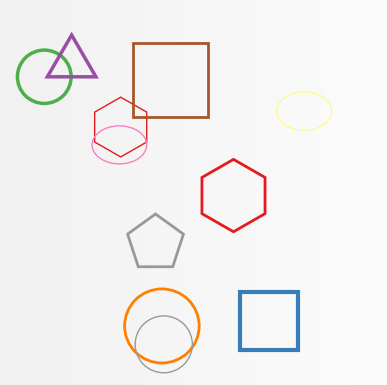[{"shape": "hexagon", "thickness": 1, "radius": 0.39, "center": [0.311, 0.67]}, {"shape": "hexagon", "thickness": 2, "radius": 0.47, "center": [0.603, 0.492]}, {"shape": "square", "thickness": 3, "radius": 0.37, "center": [0.694, 0.166]}, {"shape": "circle", "thickness": 2.5, "radius": 0.35, "center": [0.114, 0.801]}, {"shape": "triangle", "thickness": 2.5, "radius": 0.36, "center": [0.185, 0.837]}, {"shape": "circle", "thickness": 2, "radius": 0.48, "center": [0.418, 0.153]}, {"shape": "oval", "thickness": 0.5, "radius": 0.36, "center": [0.785, 0.711]}, {"shape": "square", "thickness": 2, "radius": 0.48, "center": [0.44, 0.793]}, {"shape": "oval", "thickness": 1, "radius": 0.35, "center": [0.308, 0.624]}, {"shape": "pentagon", "thickness": 2, "radius": 0.38, "center": [0.401, 0.368]}, {"shape": "circle", "thickness": 1, "radius": 0.37, "center": [0.423, 0.106]}]